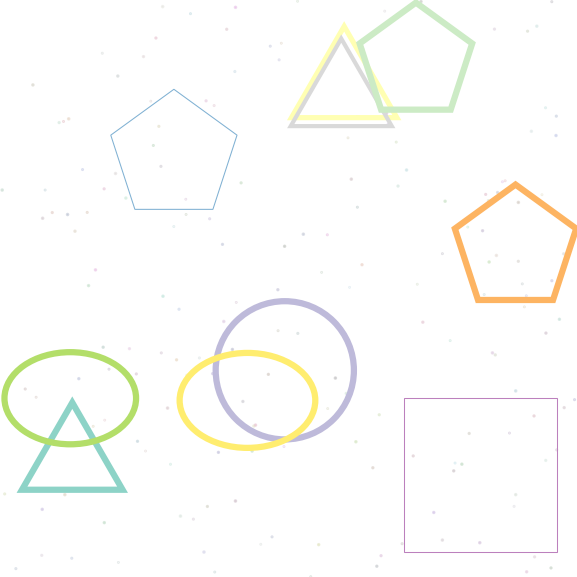[{"shape": "triangle", "thickness": 3, "radius": 0.5, "center": [0.125, 0.201]}, {"shape": "triangle", "thickness": 2.5, "radius": 0.53, "center": [0.596, 0.848]}, {"shape": "circle", "thickness": 3, "radius": 0.6, "center": [0.493, 0.358]}, {"shape": "pentagon", "thickness": 0.5, "radius": 0.57, "center": [0.301, 0.73]}, {"shape": "pentagon", "thickness": 3, "radius": 0.55, "center": [0.893, 0.569]}, {"shape": "oval", "thickness": 3, "radius": 0.57, "center": [0.122, 0.31]}, {"shape": "triangle", "thickness": 2, "radius": 0.5, "center": [0.591, 0.831]}, {"shape": "square", "thickness": 0.5, "radius": 0.66, "center": [0.833, 0.177]}, {"shape": "pentagon", "thickness": 3, "radius": 0.51, "center": [0.72, 0.892]}, {"shape": "oval", "thickness": 3, "radius": 0.59, "center": [0.429, 0.306]}]